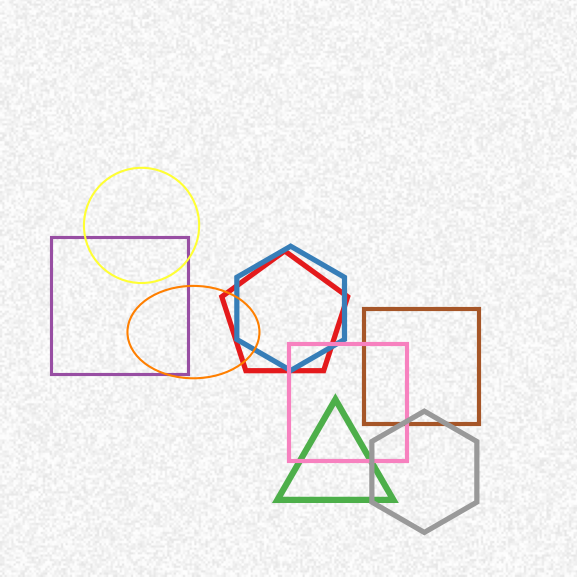[{"shape": "pentagon", "thickness": 2.5, "radius": 0.57, "center": [0.493, 0.45]}, {"shape": "hexagon", "thickness": 2.5, "radius": 0.54, "center": [0.503, 0.465]}, {"shape": "triangle", "thickness": 3, "radius": 0.58, "center": [0.581, 0.192]}, {"shape": "square", "thickness": 1.5, "radius": 0.59, "center": [0.208, 0.471]}, {"shape": "oval", "thickness": 1, "radius": 0.57, "center": [0.335, 0.424]}, {"shape": "circle", "thickness": 1, "radius": 0.5, "center": [0.245, 0.609]}, {"shape": "square", "thickness": 2, "radius": 0.5, "center": [0.73, 0.364]}, {"shape": "square", "thickness": 2, "radius": 0.51, "center": [0.602, 0.302]}, {"shape": "hexagon", "thickness": 2.5, "radius": 0.52, "center": [0.735, 0.182]}]